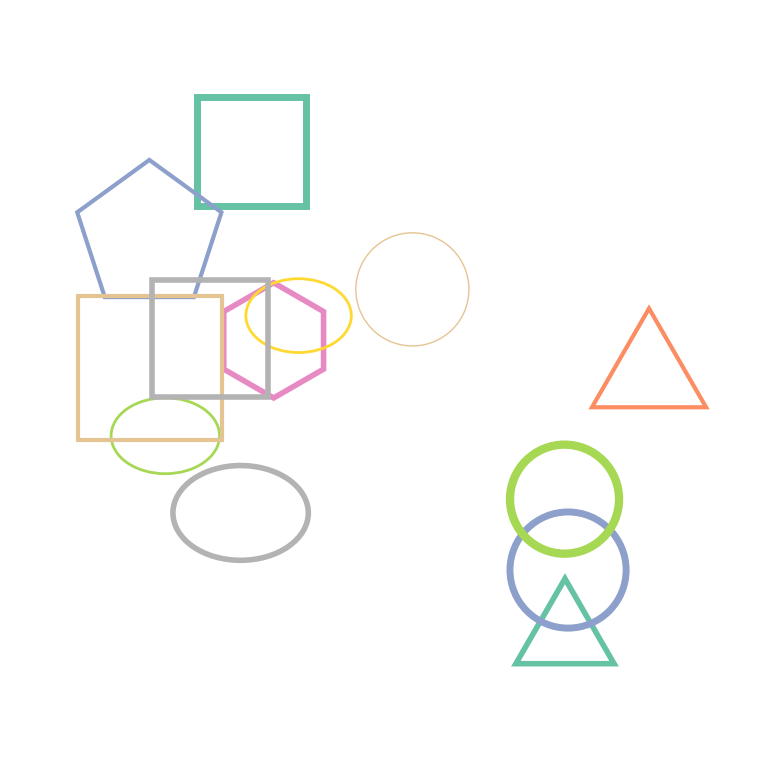[{"shape": "triangle", "thickness": 2, "radius": 0.37, "center": [0.734, 0.175]}, {"shape": "square", "thickness": 2.5, "radius": 0.35, "center": [0.326, 0.803]}, {"shape": "triangle", "thickness": 1.5, "radius": 0.43, "center": [0.843, 0.514]}, {"shape": "circle", "thickness": 2.5, "radius": 0.38, "center": [0.738, 0.26]}, {"shape": "pentagon", "thickness": 1.5, "radius": 0.49, "center": [0.194, 0.694]}, {"shape": "hexagon", "thickness": 2, "radius": 0.37, "center": [0.355, 0.558]}, {"shape": "circle", "thickness": 3, "radius": 0.35, "center": [0.733, 0.352]}, {"shape": "oval", "thickness": 1, "radius": 0.35, "center": [0.215, 0.434]}, {"shape": "oval", "thickness": 1, "radius": 0.34, "center": [0.388, 0.59]}, {"shape": "circle", "thickness": 0.5, "radius": 0.37, "center": [0.536, 0.624]}, {"shape": "square", "thickness": 1.5, "radius": 0.47, "center": [0.195, 0.522]}, {"shape": "oval", "thickness": 2, "radius": 0.44, "center": [0.312, 0.334]}, {"shape": "square", "thickness": 2, "radius": 0.38, "center": [0.273, 0.561]}]